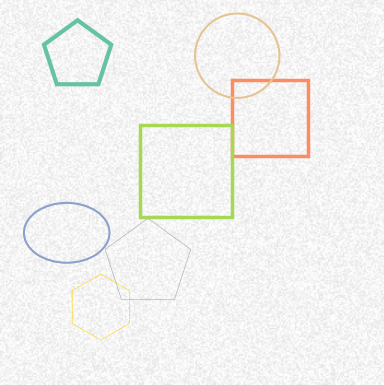[{"shape": "pentagon", "thickness": 3, "radius": 0.46, "center": [0.202, 0.856]}, {"shape": "square", "thickness": 2.5, "radius": 0.49, "center": [0.701, 0.694]}, {"shape": "oval", "thickness": 1.5, "radius": 0.56, "center": [0.173, 0.395]}, {"shape": "square", "thickness": 2.5, "radius": 0.6, "center": [0.484, 0.556]}, {"shape": "hexagon", "thickness": 0.5, "radius": 0.43, "center": [0.262, 0.202]}, {"shape": "circle", "thickness": 1.5, "radius": 0.55, "center": [0.616, 0.855]}, {"shape": "pentagon", "thickness": 0.5, "radius": 0.58, "center": [0.384, 0.316]}]